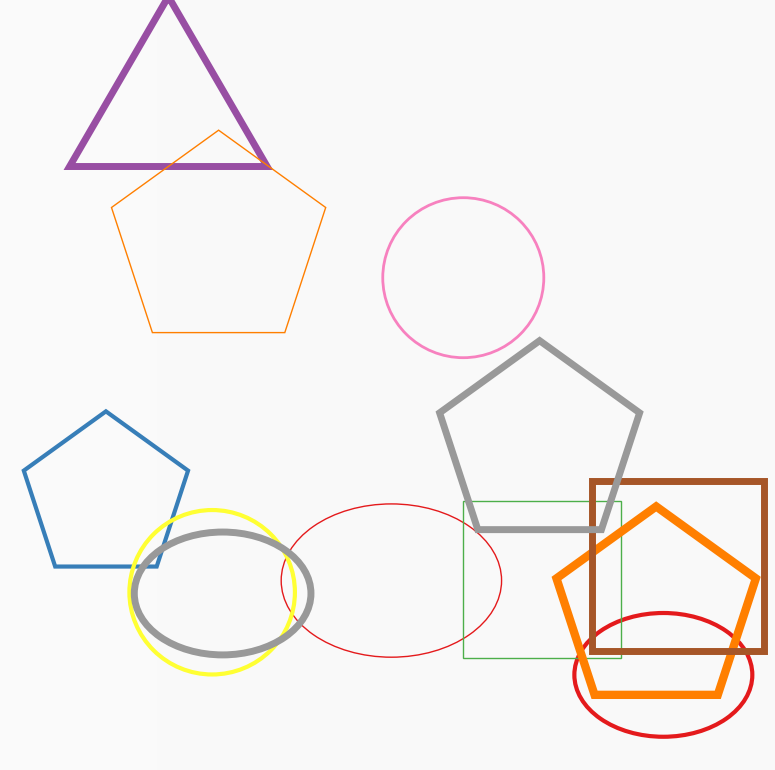[{"shape": "oval", "thickness": 0.5, "radius": 0.71, "center": [0.505, 0.246]}, {"shape": "oval", "thickness": 1.5, "radius": 0.57, "center": [0.856, 0.124]}, {"shape": "pentagon", "thickness": 1.5, "radius": 0.56, "center": [0.137, 0.354]}, {"shape": "square", "thickness": 0.5, "radius": 0.51, "center": [0.699, 0.247]}, {"shape": "triangle", "thickness": 2.5, "radius": 0.74, "center": [0.217, 0.857]}, {"shape": "pentagon", "thickness": 3, "radius": 0.68, "center": [0.847, 0.207]}, {"shape": "pentagon", "thickness": 0.5, "radius": 0.73, "center": [0.282, 0.686]}, {"shape": "circle", "thickness": 1.5, "radius": 0.53, "center": [0.274, 0.231]}, {"shape": "square", "thickness": 2.5, "radius": 0.55, "center": [0.875, 0.265]}, {"shape": "circle", "thickness": 1, "radius": 0.52, "center": [0.598, 0.639]}, {"shape": "oval", "thickness": 2.5, "radius": 0.57, "center": [0.287, 0.229]}, {"shape": "pentagon", "thickness": 2.5, "radius": 0.68, "center": [0.696, 0.422]}]